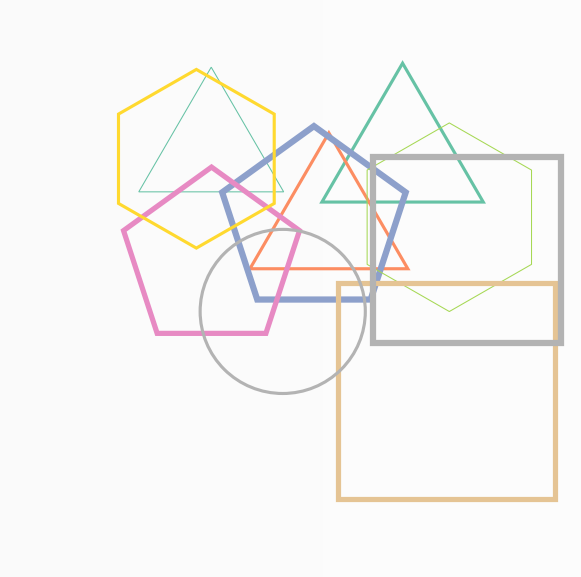[{"shape": "triangle", "thickness": 1.5, "radius": 0.8, "center": [0.693, 0.729]}, {"shape": "triangle", "thickness": 0.5, "radius": 0.72, "center": [0.363, 0.739]}, {"shape": "triangle", "thickness": 1.5, "radius": 0.78, "center": [0.566, 0.612]}, {"shape": "pentagon", "thickness": 3, "radius": 0.83, "center": [0.54, 0.615]}, {"shape": "pentagon", "thickness": 2.5, "radius": 0.8, "center": [0.364, 0.551]}, {"shape": "hexagon", "thickness": 0.5, "radius": 0.82, "center": [0.773, 0.623]}, {"shape": "hexagon", "thickness": 1.5, "radius": 0.77, "center": [0.338, 0.724]}, {"shape": "square", "thickness": 2.5, "radius": 0.93, "center": [0.768, 0.322]}, {"shape": "square", "thickness": 3, "radius": 0.81, "center": [0.803, 0.566]}, {"shape": "circle", "thickness": 1.5, "radius": 0.71, "center": [0.486, 0.46]}]